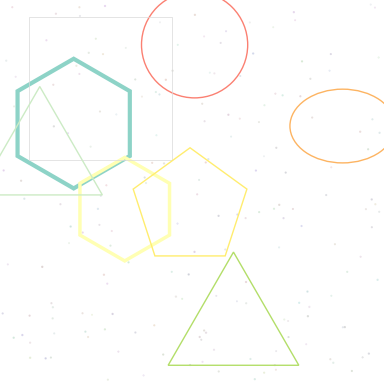[{"shape": "hexagon", "thickness": 3, "radius": 0.84, "center": [0.191, 0.679]}, {"shape": "hexagon", "thickness": 2.5, "radius": 0.67, "center": [0.324, 0.457]}, {"shape": "circle", "thickness": 1, "radius": 0.69, "center": [0.505, 0.884]}, {"shape": "oval", "thickness": 1, "radius": 0.68, "center": [0.89, 0.673]}, {"shape": "triangle", "thickness": 1, "radius": 0.98, "center": [0.606, 0.149]}, {"shape": "square", "thickness": 0.5, "radius": 0.93, "center": [0.262, 0.77]}, {"shape": "triangle", "thickness": 1, "radius": 0.94, "center": [0.103, 0.588]}, {"shape": "pentagon", "thickness": 1, "radius": 0.78, "center": [0.494, 0.461]}]